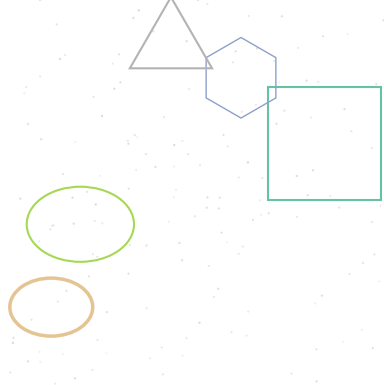[{"shape": "square", "thickness": 1.5, "radius": 0.73, "center": [0.843, 0.627]}, {"shape": "hexagon", "thickness": 1, "radius": 0.52, "center": [0.626, 0.798]}, {"shape": "oval", "thickness": 1.5, "radius": 0.7, "center": [0.209, 0.417]}, {"shape": "oval", "thickness": 2.5, "radius": 0.54, "center": [0.133, 0.202]}, {"shape": "triangle", "thickness": 1.5, "radius": 0.62, "center": [0.444, 0.884]}]